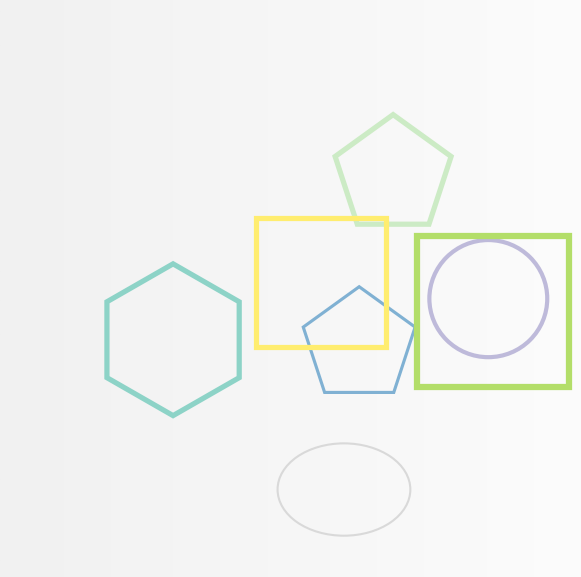[{"shape": "hexagon", "thickness": 2.5, "radius": 0.66, "center": [0.298, 0.411]}, {"shape": "circle", "thickness": 2, "radius": 0.51, "center": [0.84, 0.482]}, {"shape": "pentagon", "thickness": 1.5, "radius": 0.51, "center": [0.618, 0.401]}, {"shape": "square", "thickness": 3, "radius": 0.66, "center": [0.848, 0.46]}, {"shape": "oval", "thickness": 1, "radius": 0.57, "center": [0.592, 0.151]}, {"shape": "pentagon", "thickness": 2.5, "radius": 0.52, "center": [0.676, 0.696]}, {"shape": "square", "thickness": 2.5, "radius": 0.56, "center": [0.552, 0.51]}]